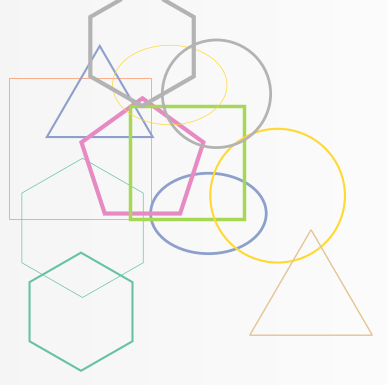[{"shape": "hexagon", "thickness": 0.5, "radius": 0.9, "center": [0.213, 0.408]}, {"shape": "hexagon", "thickness": 1.5, "radius": 0.77, "center": [0.209, 0.19]}, {"shape": "square", "thickness": 0.5, "radius": 0.91, "center": [0.207, 0.614]}, {"shape": "triangle", "thickness": 1.5, "radius": 0.79, "center": [0.257, 0.723]}, {"shape": "oval", "thickness": 2, "radius": 0.75, "center": [0.538, 0.446]}, {"shape": "pentagon", "thickness": 3, "radius": 0.83, "center": [0.368, 0.579]}, {"shape": "square", "thickness": 2.5, "radius": 0.73, "center": [0.483, 0.577]}, {"shape": "oval", "thickness": 0.5, "radius": 0.74, "center": [0.438, 0.779]}, {"shape": "circle", "thickness": 1.5, "radius": 0.87, "center": [0.716, 0.492]}, {"shape": "triangle", "thickness": 1, "radius": 0.91, "center": [0.803, 0.221]}, {"shape": "hexagon", "thickness": 3, "radius": 0.77, "center": [0.367, 0.879]}, {"shape": "circle", "thickness": 2, "radius": 0.7, "center": [0.559, 0.756]}]